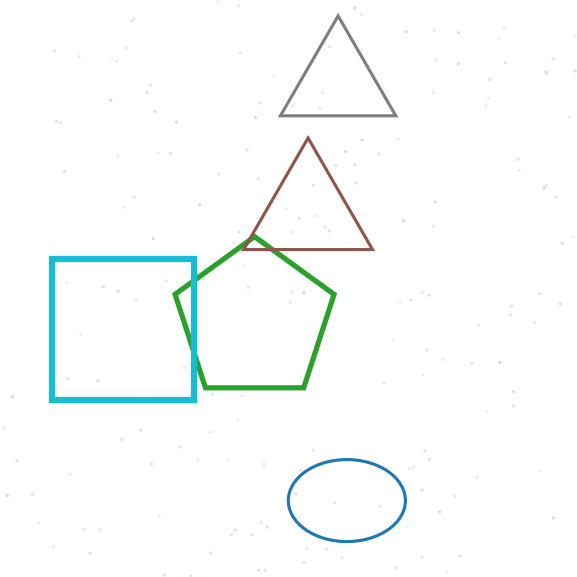[{"shape": "oval", "thickness": 1.5, "radius": 0.51, "center": [0.601, 0.132]}, {"shape": "pentagon", "thickness": 2.5, "radius": 0.72, "center": [0.441, 0.445]}, {"shape": "triangle", "thickness": 1.5, "radius": 0.64, "center": [0.533, 0.631]}, {"shape": "triangle", "thickness": 1.5, "radius": 0.58, "center": [0.585, 0.856]}, {"shape": "square", "thickness": 3, "radius": 0.61, "center": [0.213, 0.429]}]